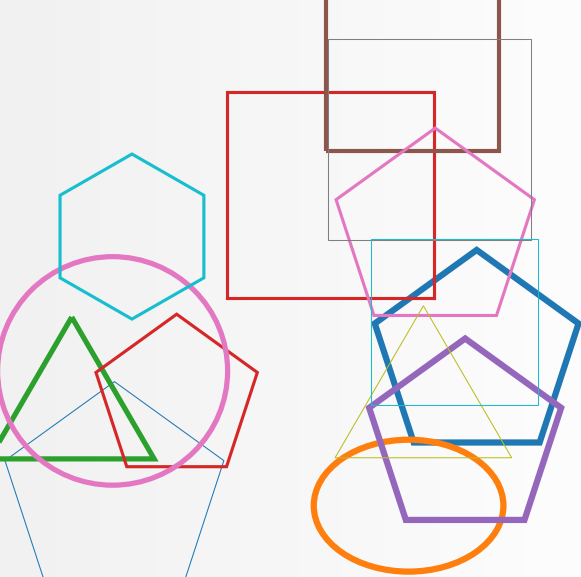[{"shape": "pentagon", "thickness": 0.5, "radius": 0.99, "center": [0.197, 0.14]}, {"shape": "pentagon", "thickness": 3, "radius": 0.92, "center": [0.82, 0.382]}, {"shape": "oval", "thickness": 3, "radius": 0.82, "center": [0.703, 0.124]}, {"shape": "triangle", "thickness": 2.5, "radius": 0.82, "center": [0.123, 0.286]}, {"shape": "square", "thickness": 1.5, "radius": 0.89, "center": [0.568, 0.662]}, {"shape": "pentagon", "thickness": 1.5, "radius": 0.73, "center": [0.304, 0.309]}, {"shape": "pentagon", "thickness": 3, "radius": 0.87, "center": [0.8, 0.239]}, {"shape": "square", "thickness": 2, "radius": 0.74, "center": [0.709, 0.886]}, {"shape": "circle", "thickness": 2.5, "radius": 0.99, "center": [0.194, 0.357]}, {"shape": "pentagon", "thickness": 1.5, "radius": 0.9, "center": [0.749, 0.598]}, {"shape": "square", "thickness": 0.5, "radius": 0.87, "center": [0.739, 0.757]}, {"shape": "triangle", "thickness": 0.5, "radius": 0.88, "center": [0.728, 0.294]}, {"shape": "hexagon", "thickness": 1.5, "radius": 0.71, "center": [0.227, 0.59]}, {"shape": "square", "thickness": 0.5, "radius": 0.72, "center": [0.782, 0.442]}]